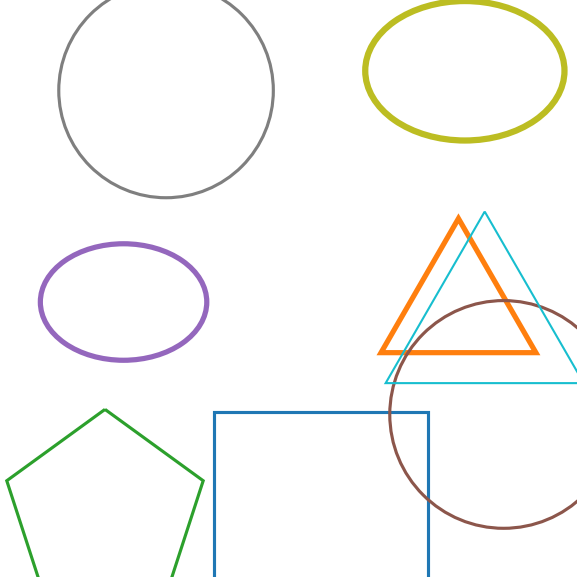[{"shape": "square", "thickness": 1.5, "radius": 0.93, "center": [0.556, 0.101]}, {"shape": "triangle", "thickness": 2.5, "radius": 0.77, "center": [0.794, 0.466]}, {"shape": "pentagon", "thickness": 1.5, "radius": 0.89, "center": [0.182, 0.111]}, {"shape": "oval", "thickness": 2.5, "radius": 0.72, "center": [0.214, 0.476]}, {"shape": "circle", "thickness": 1.5, "radius": 0.99, "center": [0.872, 0.281]}, {"shape": "circle", "thickness": 1.5, "radius": 0.93, "center": [0.288, 0.843]}, {"shape": "oval", "thickness": 3, "radius": 0.86, "center": [0.805, 0.877]}, {"shape": "triangle", "thickness": 1, "radius": 0.99, "center": [0.839, 0.435]}]